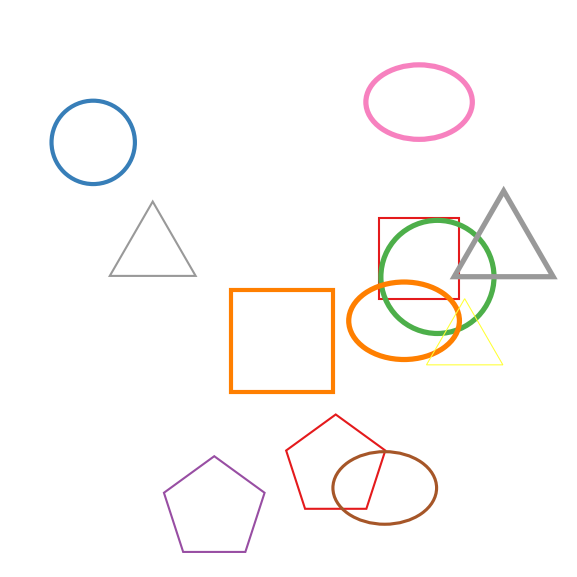[{"shape": "square", "thickness": 1, "radius": 0.35, "center": [0.725, 0.551]}, {"shape": "pentagon", "thickness": 1, "radius": 0.45, "center": [0.581, 0.191]}, {"shape": "circle", "thickness": 2, "radius": 0.36, "center": [0.161, 0.753]}, {"shape": "circle", "thickness": 2.5, "radius": 0.49, "center": [0.757, 0.52]}, {"shape": "pentagon", "thickness": 1, "radius": 0.46, "center": [0.371, 0.118]}, {"shape": "oval", "thickness": 2.5, "radius": 0.48, "center": [0.7, 0.444]}, {"shape": "square", "thickness": 2, "radius": 0.44, "center": [0.488, 0.409]}, {"shape": "triangle", "thickness": 0.5, "radius": 0.38, "center": [0.805, 0.406]}, {"shape": "oval", "thickness": 1.5, "radius": 0.45, "center": [0.666, 0.154]}, {"shape": "oval", "thickness": 2.5, "radius": 0.46, "center": [0.726, 0.822]}, {"shape": "triangle", "thickness": 1, "radius": 0.43, "center": [0.264, 0.564]}, {"shape": "triangle", "thickness": 2.5, "radius": 0.49, "center": [0.872, 0.569]}]